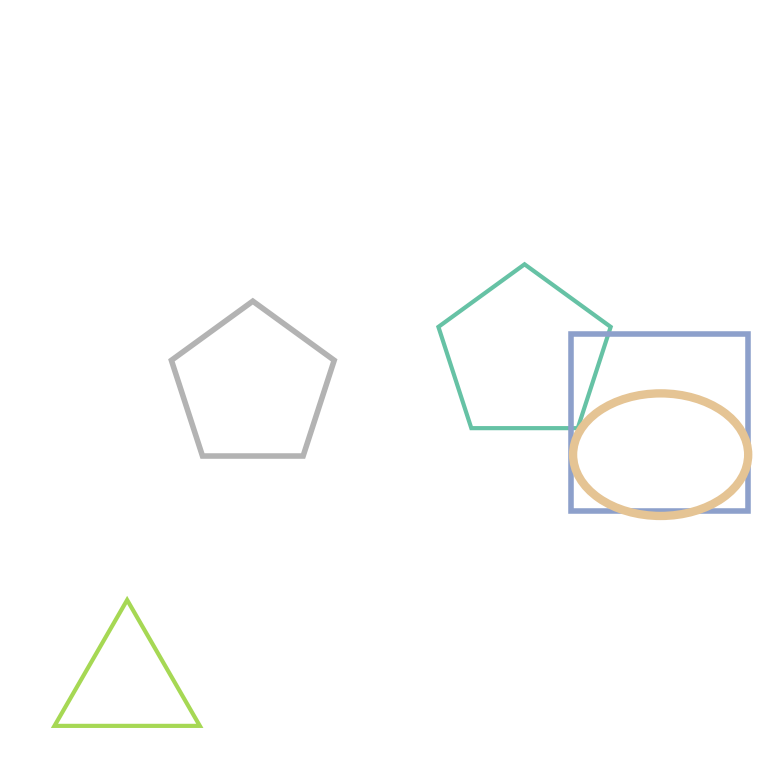[{"shape": "pentagon", "thickness": 1.5, "radius": 0.59, "center": [0.681, 0.539]}, {"shape": "square", "thickness": 2, "radius": 0.58, "center": [0.856, 0.451]}, {"shape": "triangle", "thickness": 1.5, "radius": 0.54, "center": [0.165, 0.112]}, {"shape": "oval", "thickness": 3, "radius": 0.57, "center": [0.858, 0.41]}, {"shape": "pentagon", "thickness": 2, "radius": 0.56, "center": [0.328, 0.498]}]